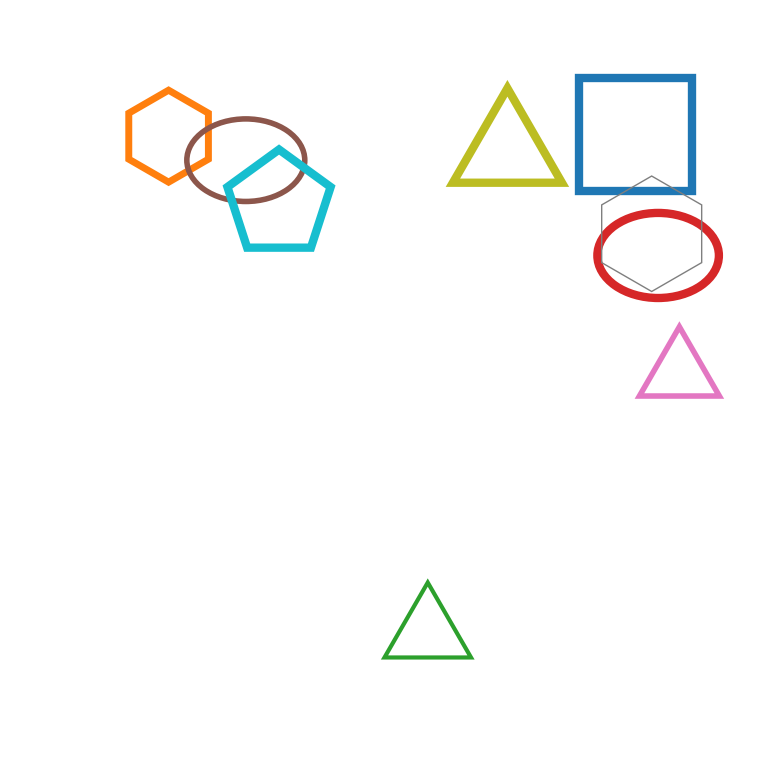[{"shape": "square", "thickness": 3, "radius": 0.37, "center": [0.826, 0.825]}, {"shape": "hexagon", "thickness": 2.5, "radius": 0.3, "center": [0.219, 0.823]}, {"shape": "triangle", "thickness": 1.5, "radius": 0.32, "center": [0.556, 0.179]}, {"shape": "oval", "thickness": 3, "radius": 0.39, "center": [0.855, 0.668]}, {"shape": "oval", "thickness": 2, "radius": 0.38, "center": [0.319, 0.792]}, {"shape": "triangle", "thickness": 2, "radius": 0.3, "center": [0.882, 0.516]}, {"shape": "hexagon", "thickness": 0.5, "radius": 0.37, "center": [0.846, 0.696]}, {"shape": "triangle", "thickness": 3, "radius": 0.41, "center": [0.659, 0.804]}, {"shape": "pentagon", "thickness": 3, "radius": 0.35, "center": [0.362, 0.735]}]